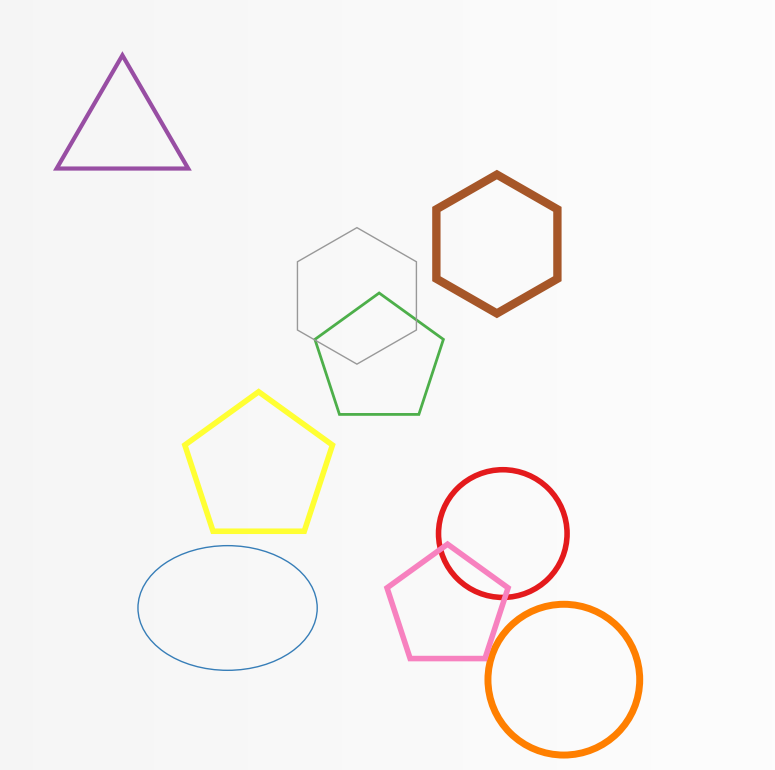[{"shape": "circle", "thickness": 2, "radius": 0.41, "center": [0.649, 0.307]}, {"shape": "oval", "thickness": 0.5, "radius": 0.58, "center": [0.294, 0.21]}, {"shape": "pentagon", "thickness": 1, "radius": 0.44, "center": [0.489, 0.532]}, {"shape": "triangle", "thickness": 1.5, "radius": 0.49, "center": [0.158, 0.83]}, {"shape": "circle", "thickness": 2.5, "radius": 0.49, "center": [0.728, 0.117]}, {"shape": "pentagon", "thickness": 2, "radius": 0.5, "center": [0.334, 0.391]}, {"shape": "hexagon", "thickness": 3, "radius": 0.45, "center": [0.641, 0.683]}, {"shape": "pentagon", "thickness": 2, "radius": 0.41, "center": [0.577, 0.211]}, {"shape": "hexagon", "thickness": 0.5, "radius": 0.44, "center": [0.461, 0.616]}]